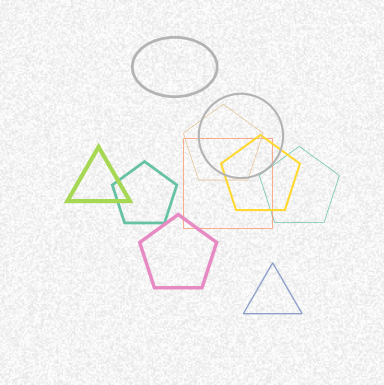[{"shape": "pentagon", "thickness": 0.5, "radius": 0.55, "center": [0.777, 0.51]}, {"shape": "pentagon", "thickness": 2, "radius": 0.44, "center": [0.376, 0.492]}, {"shape": "square", "thickness": 0.5, "radius": 0.58, "center": [0.591, 0.525]}, {"shape": "triangle", "thickness": 1, "radius": 0.44, "center": [0.708, 0.229]}, {"shape": "pentagon", "thickness": 2.5, "radius": 0.53, "center": [0.463, 0.338]}, {"shape": "triangle", "thickness": 3, "radius": 0.47, "center": [0.256, 0.525]}, {"shape": "pentagon", "thickness": 1.5, "radius": 0.54, "center": [0.677, 0.542]}, {"shape": "pentagon", "thickness": 0.5, "radius": 0.54, "center": [0.58, 0.62]}, {"shape": "circle", "thickness": 1.5, "radius": 0.55, "center": [0.626, 0.647]}, {"shape": "oval", "thickness": 2, "radius": 0.55, "center": [0.454, 0.826]}]